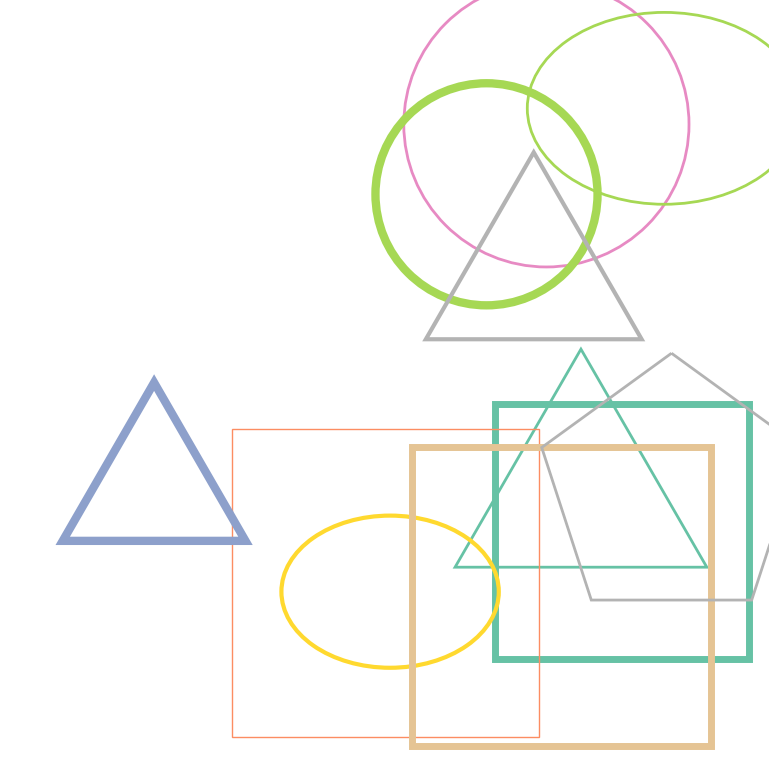[{"shape": "triangle", "thickness": 1, "radius": 0.94, "center": [0.754, 0.358]}, {"shape": "square", "thickness": 2.5, "radius": 0.83, "center": [0.808, 0.31]}, {"shape": "square", "thickness": 0.5, "radius": 1.0, "center": [0.501, 0.243]}, {"shape": "triangle", "thickness": 3, "radius": 0.69, "center": [0.2, 0.366]}, {"shape": "circle", "thickness": 1, "radius": 0.93, "center": [0.71, 0.838]}, {"shape": "oval", "thickness": 1, "radius": 0.89, "center": [0.863, 0.859]}, {"shape": "circle", "thickness": 3, "radius": 0.72, "center": [0.632, 0.748]}, {"shape": "oval", "thickness": 1.5, "radius": 0.71, "center": [0.507, 0.232]}, {"shape": "square", "thickness": 2.5, "radius": 0.97, "center": [0.729, 0.225]}, {"shape": "triangle", "thickness": 1.5, "radius": 0.81, "center": [0.693, 0.64]}, {"shape": "pentagon", "thickness": 1, "radius": 0.89, "center": [0.872, 0.364]}]